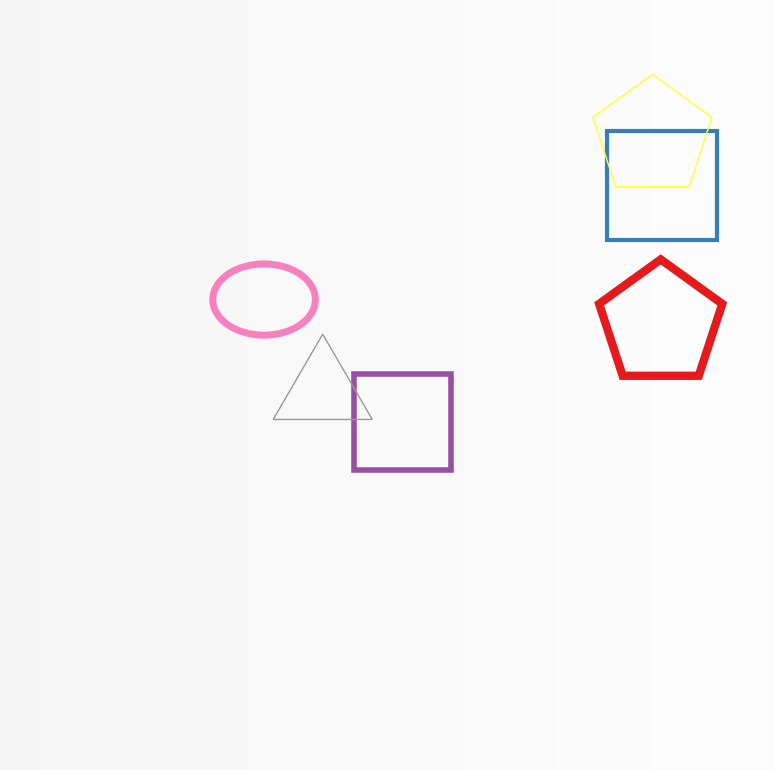[{"shape": "pentagon", "thickness": 3, "radius": 0.42, "center": [0.853, 0.58]}, {"shape": "square", "thickness": 1.5, "radius": 0.36, "center": [0.854, 0.759]}, {"shape": "square", "thickness": 2, "radius": 0.31, "center": [0.519, 0.452]}, {"shape": "pentagon", "thickness": 0.5, "radius": 0.4, "center": [0.842, 0.823]}, {"shape": "oval", "thickness": 2.5, "radius": 0.33, "center": [0.341, 0.611]}, {"shape": "triangle", "thickness": 0.5, "radius": 0.37, "center": [0.416, 0.492]}]